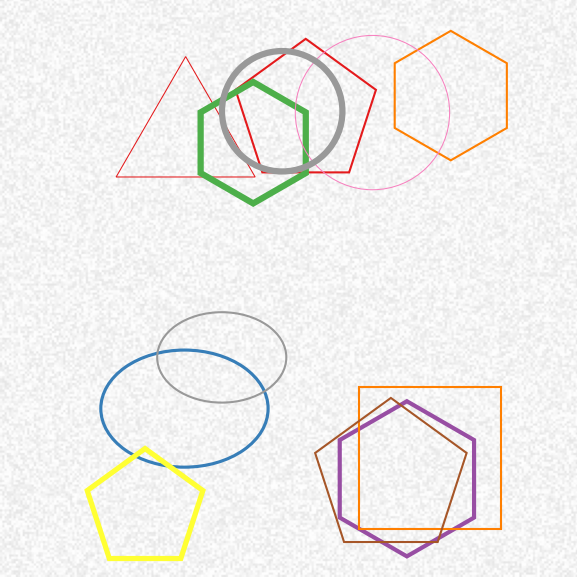[{"shape": "pentagon", "thickness": 1, "radius": 0.64, "center": [0.529, 0.804]}, {"shape": "triangle", "thickness": 0.5, "radius": 0.69, "center": [0.321, 0.762]}, {"shape": "oval", "thickness": 1.5, "radius": 0.72, "center": [0.319, 0.292]}, {"shape": "hexagon", "thickness": 3, "radius": 0.53, "center": [0.438, 0.752]}, {"shape": "hexagon", "thickness": 2, "radius": 0.67, "center": [0.705, 0.17]}, {"shape": "hexagon", "thickness": 1, "radius": 0.56, "center": [0.781, 0.834]}, {"shape": "square", "thickness": 1, "radius": 0.62, "center": [0.745, 0.206]}, {"shape": "pentagon", "thickness": 2.5, "radius": 0.53, "center": [0.251, 0.117]}, {"shape": "pentagon", "thickness": 1, "radius": 0.69, "center": [0.677, 0.172]}, {"shape": "circle", "thickness": 0.5, "radius": 0.67, "center": [0.645, 0.804]}, {"shape": "circle", "thickness": 3, "radius": 0.52, "center": [0.489, 0.806]}, {"shape": "oval", "thickness": 1, "radius": 0.56, "center": [0.384, 0.38]}]